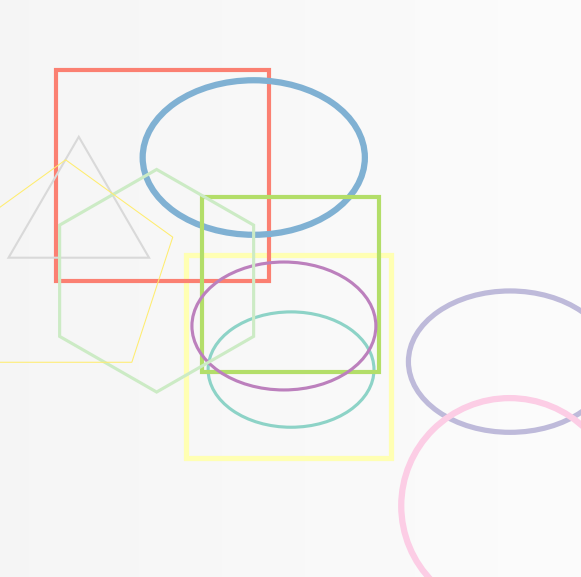[{"shape": "oval", "thickness": 1.5, "radius": 0.71, "center": [0.501, 0.359]}, {"shape": "square", "thickness": 2.5, "radius": 0.88, "center": [0.497, 0.382]}, {"shape": "oval", "thickness": 2.5, "radius": 0.87, "center": [0.878, 0.373]}, {"shape": "square", "thickness": 2, "radius": 0.92, "center": [0.279, 0.695]}, {"shape": "oval", "thickness": 3, "radius": 0.96, "center": [0.437, 0.726]}, {"shape": "square", "thickness": 2, "radius": 0.76, "center": [0.5, 0.507]}, {"shape": "circle", "thickness": 3, "radius": 0.93, "center": [0.877, 0.123]}, {"shape": "triangle", "thickness": 1, "radius": 0.7, "center": [0.136, 0.623]}, {"shape": "oval", "thickness": 1.5, "radius": 0.79, "center": [0.488, 0.435]}, {"shape": "hexagon", "thickness": 1.5, "radius": 0.96, "center": [0.269, 0.513]}, {"shape": "pentagon", "thickness": 0.5, "radius": 0.97, "center": [0.113, 0.529]}]